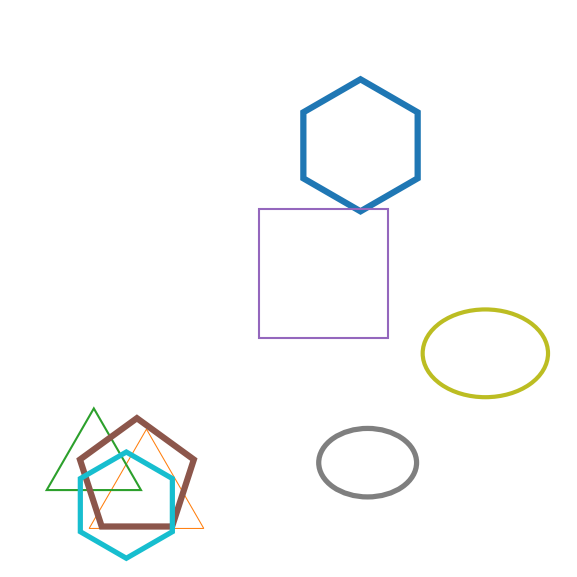[{"shape": "hexagon", "thickness": 3, "radius": 0.57, "center": [0.624, 0.747]}, {"shape": "triangle", "thickness": 0.5, "radius": 0.57, "center": [0.254, 0.141]}, {"shape": "triangle", "thickness": 1, "radius": 0.47, "center": [0.162, 0.198]}, {"shape": "square", "thickness": 1, "radius": 0.56, "center": [0.56, 0.525]}, {"shape": "pentagon", "thickness": 3, "radius": 0.52, "center": [0.237, 0.171]}, {"shape": "oval", "thickness": 2.5, "radius": 0.42, "center": [0.637, 0.198]}, {"shape": "oval", "thickness": 2, "radius": 0.54, "center": [0.84, 0.387]}, {"shape": "hexagon", "thickness": 2.5, "radius": 0.46, "center": [0.219, 0.124]}]